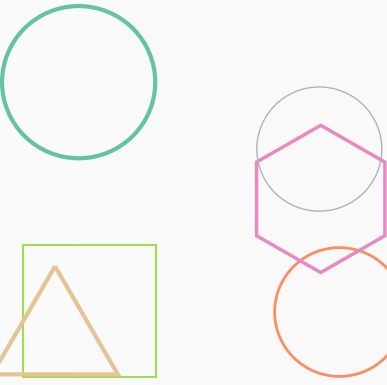[{"shape": "circle", "thickness": 3, "radius": 0.99, "center": [0.203, 0.787]}, {"shape": "circle", "thickness": 2, "radius": 0.84, "center": [0.876, 0.19]}, {"shape": "hexagon", "thickness": 2.5, "radius": 0.96, "center": [0.828, 0.483]}, {"shape": "square", "thickness": 1.5, "radius": 0.86, "center": [0.23, 0.192]}, {"shape": "triangle", "thickness": 3, "radius": 0.94, "center": [0.142, 0.121]}, {"shape": "circle", "thickness": 1, "radius": 0.81, "center": [0.824, 0.613]}]